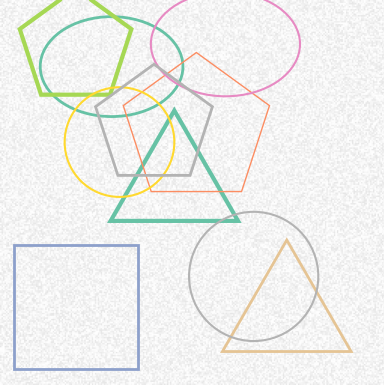[{"shape": "triangle", "thickness": 3, "radius": 0.96, "center": [0.453, 0.522]}, {"shape": "oval", "thickness": 2, "radius": 0.93, "center": [0.29, 0.827]}, {"shape": "pentagon", "thickness": 1, "radius": 1.0, "center": [0.51, 0.664]}, {"shape": "square", "thickness": 2, "radius": 0.8, "center": [0.199, 0.203]}, {"shape": "oval", "thickness": 1.5, "radius": 0.97, "center": [0.586, 0.885]}, {"shape": "pentagon", "thickness": 3, "radius": 0.76, "center": [0.196, 0.877]}, {"shape": "circle", "thickness": 1.5, "radius": 0.71, "center": [0.31, 0.631]}, {"shape": "triangle", "thickness": 2, "radius": 0.97, "center": [0.745, 0.183]}, {"shape": "circle", "thickness": 1.5, "radius": 0.84, "center": [0.659, 0.282]}, {"shape": "pentagon", "thickness": 2, "radius": 0.8, "center": [0.4, 0.674]}]